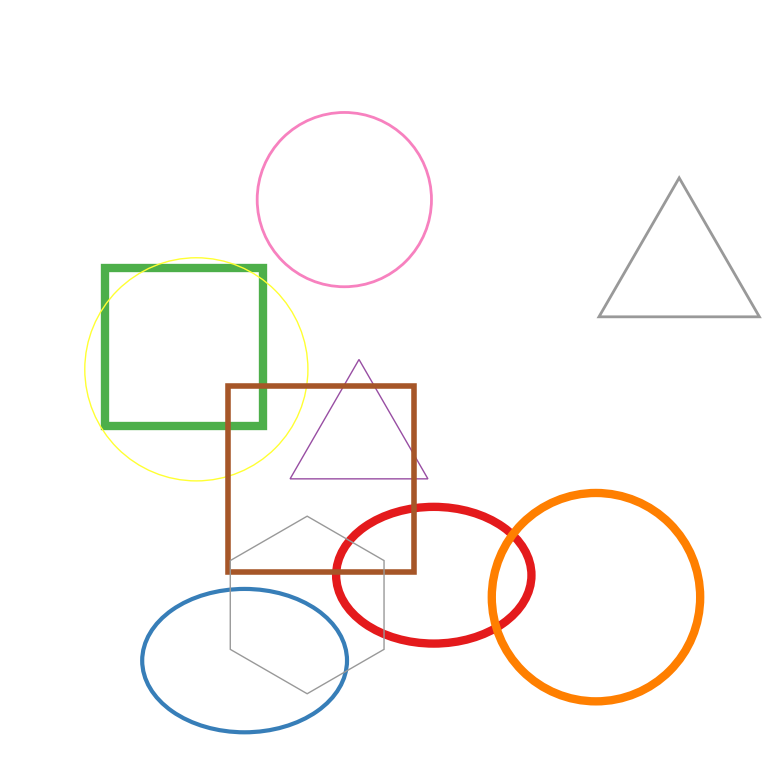[{"shape": "oval", "thickness": 3, "radius": 0.63, "center": [0.563, 0.253]}, {"shape": "oval", "thickness": 1.5, "radius": 0.66, "center": [0.318, 0.142]}, {"shape": "square", "thickness": 3, "radius": 0.51, "center": [0.239, 0.549]}, {"shape": "triangle", "thickness": 0.5, "radius": 0.52, "center": [0.466, 0.43]}, {"shape": "circle", "thickness": 3, "radius": 0.68, "center": [0.774, 0.224]}, {"shape": "circle", "thickness": 0.5, "radius": 0.72, "center": [0.255, 0.52]}, {"shape": "square", "thickness": 2, "radius": 0.61, "center": [0.417, 0.378]}, {"shape": "circle", "thickness": 1, "radius": 0.57, "center": [0.447, 0.741]}, {"shape": "hexagon", "thickness": 0.5, "radius": 0.58, "center": [0.399, 0.214]}, {"shape": "triangle", "thickness": 1, "radius": 0.6, "center": [0.882, 0.649]}]